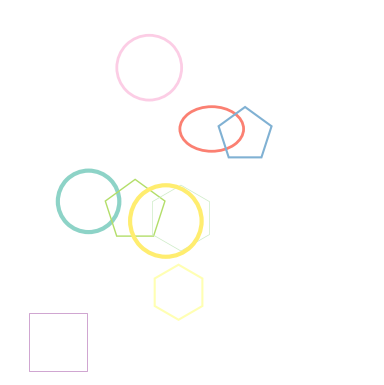[{"shape": "circle", "thickness": 3, "radius": 0.4, "center": [0.23, 0.477]}, {"shape": "hexagon", "thickness": 1.5, "radius": 0.36, "center": [0.464, 0.241]}, {"shape": "oval", "thickness": 2, "radius": 0.41, "center": [0.55, 0.665]}, {"shape": "pentagon", "thickness": 1.5, "radius": 0.36, "center": [0.637, 0.65]}, {"shape": "pentagon", "thickness": 1, "radius": 0.41, "center": [0.351, 0.453]}, {"shape": "circle", "thickness": 2, "radius": 0.42, "center": [0.388, 0.824]}, {"shape": "square", "thickness": 0.5, "radius": 0.37, "center": [0.15, 0.112]}, {"shape": "hexagon", "thickness": 0.5, "radius": 0.43, "center": [0.47, 0.434]}, {"shape": "circle", "thickness": 3, "radius": 0.46, "center": [0.431, 0.426]}]